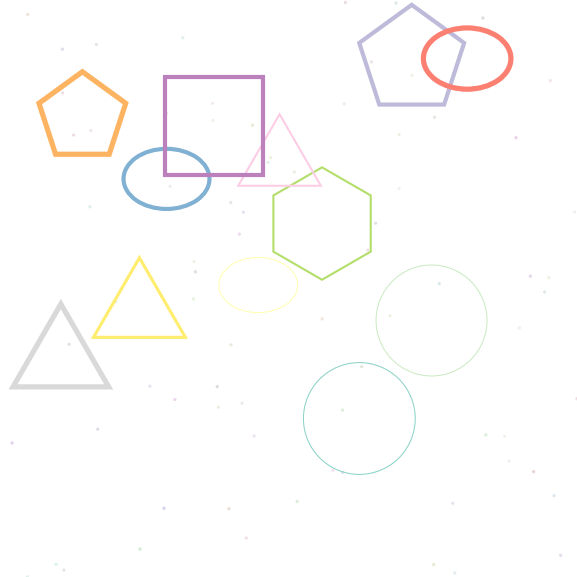[{"shape": "circle", "thickness": 0.5, "radius": 0.48, "center": [0.622, 0.274]}, {"shape": "oval", "thickness": 0.5, "radius": 0.34, "center": [0.447, 0.506]}, {"shape": "pentagon", "thickness": 2, "radius": 0.48, "center": [0.713, 0.895]}, {"shape": "oval", "thickness": 2.5, "radius": 0.38, "center": [0.809, 0.898]}, {"shape": "oval", "thickness": 2, "radius": 0.37, "center": [0.288, 0.689]}, {"shape": "pentagon", "thickness": 2.5, "radius": 0.39, "center": [0.143, 0.796]}, {"shape": "hexagon", "thickness": 1, "radius": 0.49, "center": [0.558, 0.612]}, {"shape": "triangle", "thickness": 1, "radius": 0.41, "center": [0.484, 0.719]}, {"shape": "triangle", "thickness": 2.5, "radius": 0.48, "center": [0.105, 0.377]}, {"shape": "square", "thickness": 2, "radius": 0.42, "center": [0.37, 0.781]}, {"shape": "circle", "thickness": 0.5, "radius": 0.48, "center": [0.747, 0.444]}, {"shape": "triangle", "thickness": 1.5, "radius": 0.46, "center": [0.241, 0.461]}]